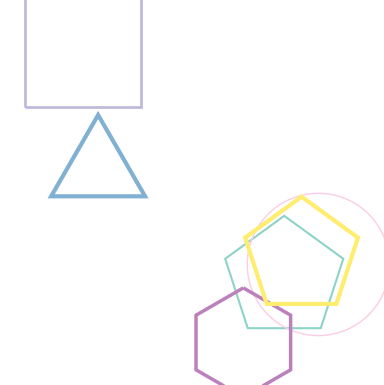[{"shape": "pentagon", "thickness": 1.5, "radius": 0.81, "center": [0.738, 0.278]}, {"shape": "square", "thickness": 2, "radius": 0.75, "center": [0.216, 0.872]}, {"shape": "triangle", "thickness": 3, "radius": 0.7, "center": [0.255, 0.561]}, {"shape": "circle", "thickness": 1, "radius": 0.92, "center": [0.827, 0.313]}, {"shape": "hexagon", "thickness": 2.5, "radius": 0.71, "center": [0.632, 0.11]}, {"shape": "pentagon", "thickness": 3, "radius": 0.77, "center": [0.783, 0.335]}]